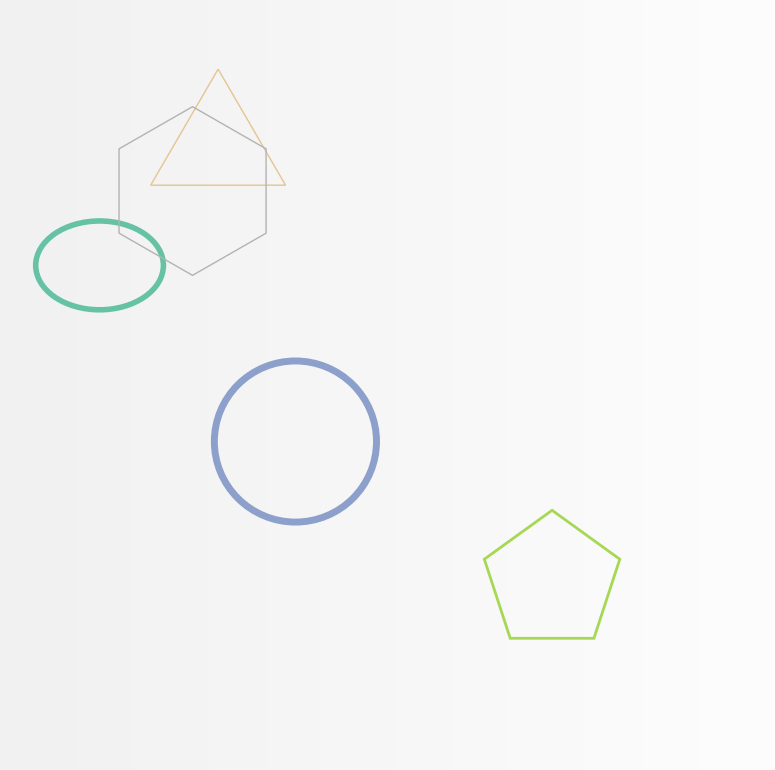[{"shape": "oval", "thickness": 2, "radius": 0.41, "center": [0.128, 0.655]}, {"shape": "circle", "thickness": 2.5, "radius": 0.52, "center": [0.381, 0.427]}, {"shape": "pentagon", "thickness": 1, "radius": 0.46, "center": [0.712, 0.245]}, {"shape": "triangle", "thickness": 0.5, "radius": 0.5, "center": [0.281, 0.81]}, {"shape": "hexagon", "thickness": 0.5, "radius": 0.55, "center": [0.248, 0.752]}]